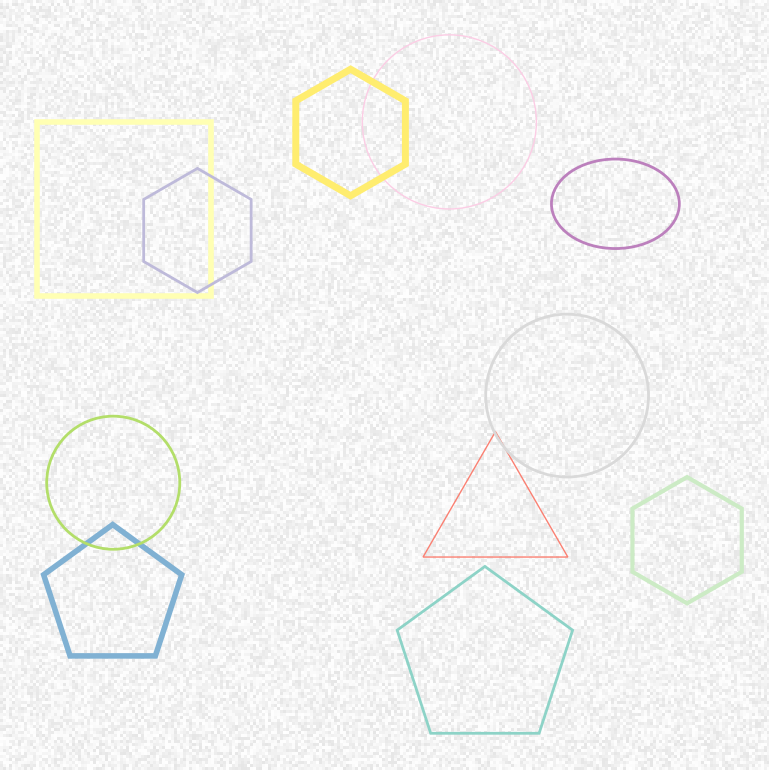[{"shape": "pentagon", "thickness": 1, "radius": 0.6, "center": [0.63, 0.145]}, {"shape": "square", "thickness": 2, "radius": 0.56, "center": [0.161, 0.729]}, {"shape": "hexagon", "thickness": 1, "radius": 0.4, "center": [0.256, 0.701]}, {"shape": "triangle", "thickness": 0.5, "radius": 0.54, "center": [0.643, 0.331]}, {"shape": "pentagon", "thickness": 2, "radius": 0.47, "center": [0.146, 0.224]}, {"shape": "circle", "thickness": 1, "radius": 0.43, "center": [0.147, 0.373]}, {"shape": "circle", "thickness": 0.5, "radius": 0.57, "center": [0.584, 0.842]}, {"shape": "circle", "thickness": 1, "radius": 0.53, "center": [0.737, 0.486]}, {"shape": "oval", "thickness": 1, "radius": 0.42, "center": [0.799, 0.735]}, {"shape": "hexagon", "thickness": 1.5, "radius": 0.41, "center": [0.892, 0.298]}, {"shape": "hexagon", "thickness": 2.5, "radius": 0.41, "center": [0.455, 0.828]}]